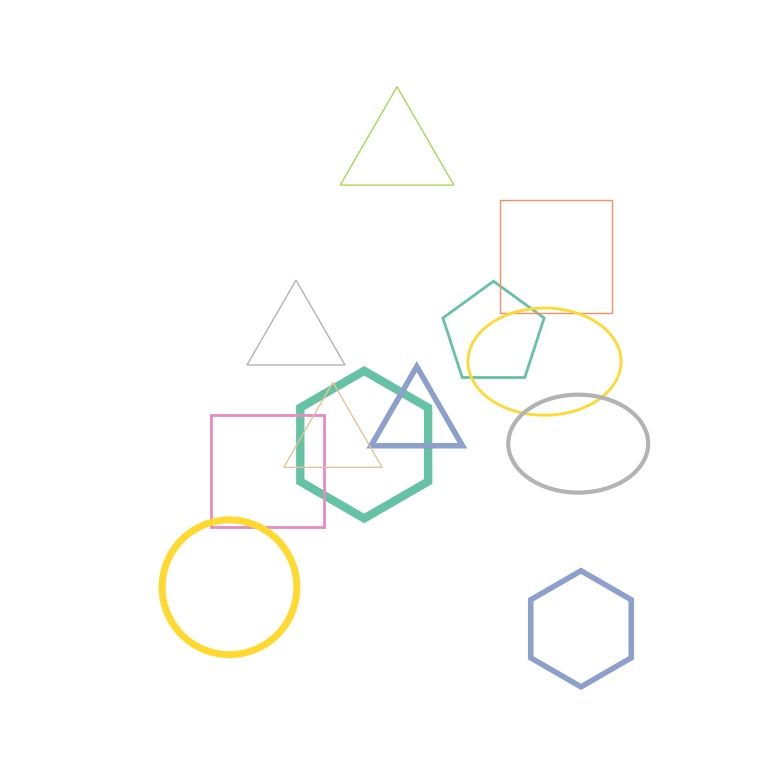[{"shape": "pentagon", "thickness": 1, "radius": 0.35, "center": [0.641, 0.566]}, {"shape": "hexagon", "thickness": 3, "radius": 0.48, "center": [0.473, 0.423]}, {"shape": "square", "thickness": 0.5, "radius": 0.36, "center": [0.722, 0.667]}, {"shape": "triangle", "thickness": 2, "radius": 0.34, "center": [0.541, 0.455]}, {"shape": "hexagon", "thickness": 2, "radius": 0.38, "center": [0.755, 0.183]}, {"shape": "square", "thickness": 1, "radius": 0.36, "center": [0.347, 0.388]}, {"shape": "triangle", "thickness": 0.5, "radius": 0.43, "center": [0.516, 0.802]}, {"shape": "circle", "thickness": 2.5, "radius": 0.44, "center": [0.298, 0.237]}, {"shape": "oval", "thickness": 1, "radius": 0.5, "center": [0.707, 0.53]}, {"shape": "triangle", "thickness": 0.5, "radius": 0.37, "center": [0.432, 0.43]}, {"shape": "triangle", "thickness": 0.5, "radius": 0.37, "center": [0.384, 0.563]}, {"shape": "oval", "thickness": 1.5, "radius": 0.45, "center": [0.751, 0.424]}]